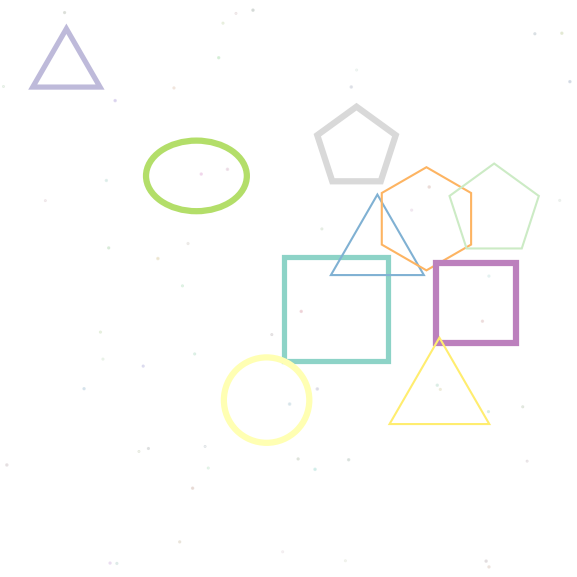[{"shape": "square", "thickness": 2.5, "radius": 0.45, "center": [0.582, 0.464]}, {"shape": "circle", "thickness": 3, "radius": 0.37, "center": [0.462, 0.306]}, {"shape": "triangle", "thickness": 2.5, "radius": 0.34, "center": [0.115, 0.882]}, {"shape": "triangle", "thickness": 1, "radius": 0.46, "center": [0.653, 0.569]}, {"shape": "hexagon", "thickness": 1, "radius": 0.45, "center": [0.738, 0.62]}, {"shape": "oval", "thickness": 3, "radius": 0.44, "center": [0.34, 0.695]}, {"shape": "pentagon", "thickness": 3, "radius": 0.36, "center": [0.617, 0.743]}, {"shape": "square", "thickness": 3, "radius": 0.35, "center": [0.824, 0.475]}, {"shape": "pentagon", "thickness": 1, "radius": 0.41, "center": [0.856, 0.635]}, {"shape": "triangle", "thickness": 1, "radius": 0.5, "center": [0.761, 0.315]}]